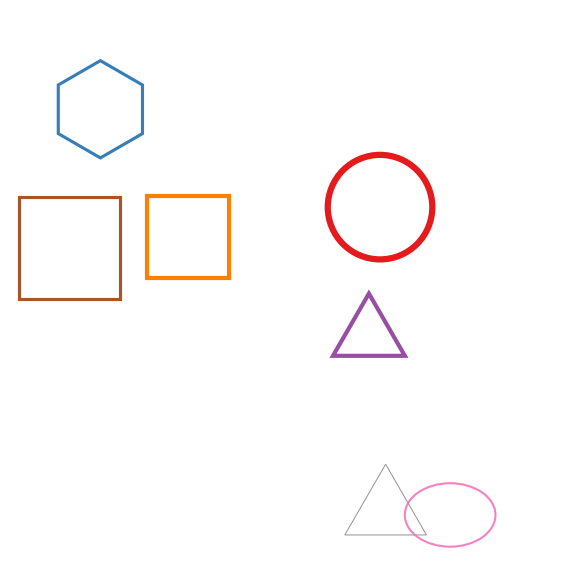[{"shape": "circle", "thickness": 3, "radius": 0.45, "center": [0.658, 0.64]}, {"shape": "hexagon", "thickness": 1.5, "radius": 0.42, "center": [0.174, 0.81]}, {"shape": "triangle", "thickness": 2, "radius": 0.36, "center": [0.639, 0.419]}, {"shape": "square", "thickness": 2, "radius": 0.36, "center": [0.326, 0.589]}, {"shape": "square", "thickness": 1.5, "radius": 0.44, "center": [0.12, 0.569]}, {"shape": "oval", "thickness": 1, "radius": 0.39, "center": [0.779, 0.107]}, {"shape": "triangle", "thickness": 0.5, "radius": 0.41, "center": [0.668, 0.114]}]